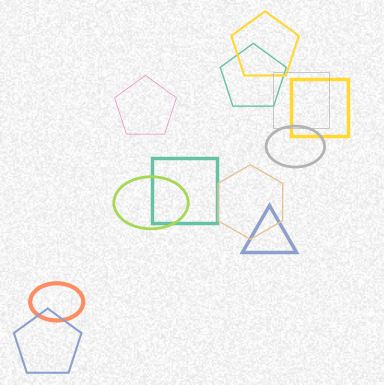[{"shape": "pentagon", "thickness": 1, "radius": 0.45, "center": [0.658, 0.797]}, {"shape": "square", "thickness": 2.5, "radius": 0.42, "center": [0.48, 0.506]}, {"shape": "oval", "thickness": 3, "radius": 0.34, "center": [0.147, 0.216]}, {"shape": "triangle", "thickness": 2.5, "radius": 0.41, "center": [0.7, 0.385]}, {"shape": "pentagon", "thickness": 1.5, "radius": 0.46, "center": [0.124, 0.106]}, {"shape": "pentagon", "thickness": 0.5, "radius": 0.42, "center": [0.378, 0.72]}, {"shape": "oval", "thickness": 2, "radius": 0.48, "center": [0.392, 0.473]}, {"shape": "square", "thickness": 2.5, "radius": 0.37, "center": [0.83, 0.72]}, {"shape": "pentagon", "thickness": 1.5, "radius": 0.46, "center": [0.689, 0.879]}, {"shape": "hexagon", "thickness": 1, "radius": 0.48, "center": [0.65, 0.475]}, {"shape": "oval", "thickness": 2, "radius": 0.38, "center": [0.767, 0.619]}, {"shape": "square", "thickness": 0.5, "radius": 0.36, "center": [0.781, 0.739]}]